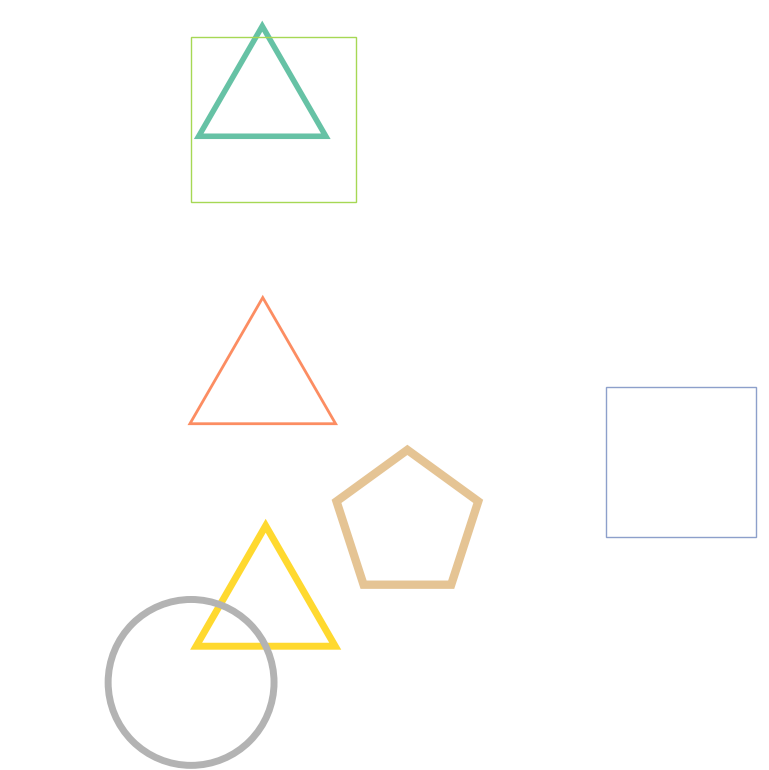[{"shape": "triangle", "thickness": 2, "radius": 0.48, "center": [0.341, 0.871]}, {"shape": "triangle", "thickness": 1, "radius": 0.55, "center": [0.341, 0.504]}, {"shape": "square", "thickness": 0.5, "radius": 0.49, "center": [0.884, 0.4]}, {"shape": "square", "thickness": 0.5, "radius": 0.54, "center": [0.355, 0.845]}, {"shape": "triangle", "thickness": 2.5, "radius": 0.52, "center": [0.345, 0.213]}, {"shape": "pentagon", "thickness": 3, "radius": 0.48, "center": [0.529, 0.319]}, {"shape": "circle", "thickness": 2.5, "radius": 0.54, "center": [0.248, 0.114]}]